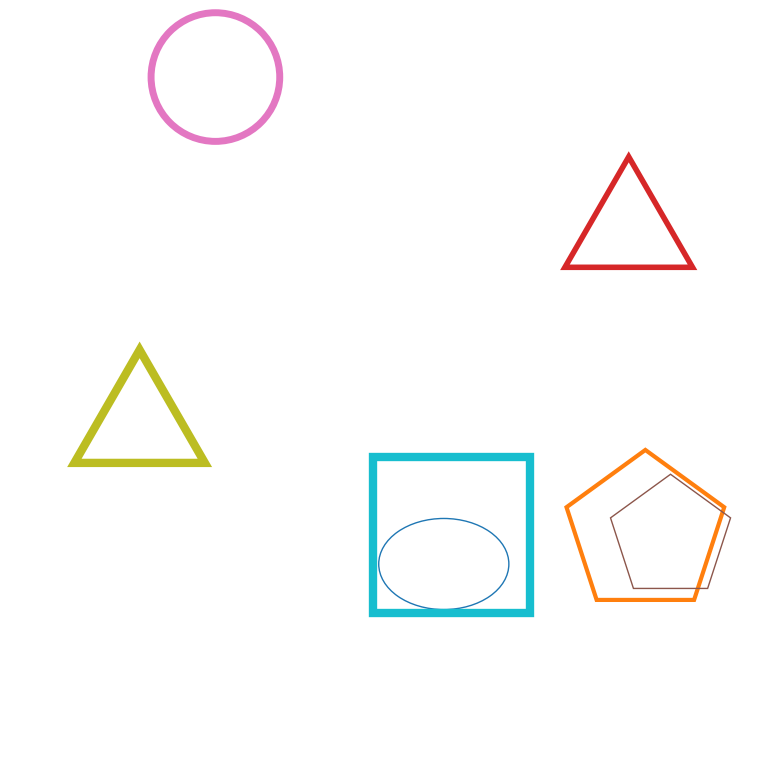[{"shape": "oval", "thickness": 0.5, "radius": 0.42, "center": [0.576, 0.268]}, {"shape": "pentagon", "thickness": 1.5, "radius": 0.54, "center": [0.838, 0.308]}, {"shape": "triangle", "thickness": 2, "radius": 0.48, "center": [0.817, 0.701]}, {"shape": "pentagon", "thickness": 0.5, "radius": 0.41, "center": [0.871, 0.302]}, {"shape": "circle", "thickness": 2.5, "radius": 0.42, "center": [0.28, 0.9]}, {"shape": "triangle", "thickness": 3, "radius": 0.49, "center": [0.181, 0.448]}, {"shape": "square", "thickness": 3, "radius": 0.51, "center": [0.586, 0.305]}]